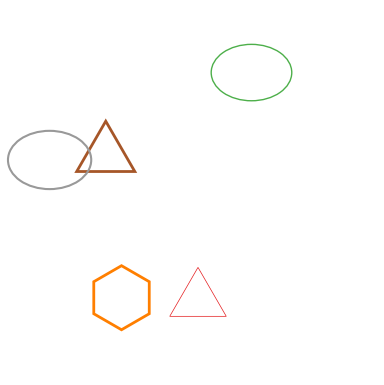[{"shape": "triangle", "thickness": 0.5, "radius": 0.42, "center": [0.514, 0.221]}, {"shape": "oval", "thickness": 1, "radius": 0.52, "center": [0.653, 0.812]}, {"shape": "hexagon", "thickness": 2, "radius": 0.42, "center": [0.316, 0.227]}, {"shape": "triangle", "thickness": 2, "radius": 0.44, "center": [0.275, 0.598]}, {"shape": "oval", "thickness": 1.5, "radius": 0.54, "center": [0.129, 0.585]}]